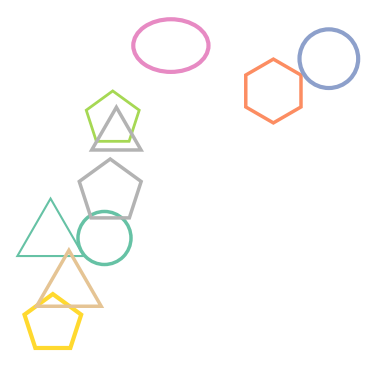[{"shape": "circle", "thickness": 2.5, "radius": 0.34, "center": [0.271, 0.382]}, {"shape": "triangle", "thickness": 1.5, "radius": 0.5, "center": [0.131, 0.385]}, {"shape": "hexagon", "thickness": 2.5, "radius": 0.41, "center": [0.71, 0.764]}, {"shape": "circle", "thickness": 3, "radius": 0.38, "center": [0.854, 0.848]}, {"shape": "oval", "thickness": 3, "radius": 0.49, "center": [0.444, 0.882]}, {"shape": "pentagon", "thickness": 2, "radius": 0.36, "center": [0.293, 0.691]}, {"shape": "pentagon", "thickness": 3, "radius": 0.39, "center": [0.137, 0.159]}, {"shape": "triangle", "thickness": 2.5, "radius": 0.48, "center": [0.179, 0.253]}, {"shape": "pentagon", "thickness": 2.5, "radius": 0.42, "center": [0.286, 0.502]}, {"shape": "triangle", "thickness": 2.5, "radius": 0.37, "center": [0.302, 0.647]}]